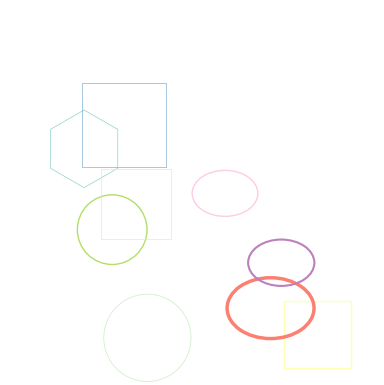[{"shape": "hexagon", "thickness": 0.5, "radius": 0.5, "center": [0.219, 0.613]}, {"shape": "square", "thickness": 1, "radius": 0.44, "center": [0.825, 0.131]}, {"shape": "oval", "thickness": 2.5, "radius": 0.56, "center": [0.703, 0.2]}, {"shape": "square", "thickness": 0.5, "radius": 0.55, "center": [0.323, 0.676]}, {"shape": "circle", "thickness": 1, "radius": 0.45, "center": [0.291, 0.404]}, {"shape": "oval", "thickness": 1, "radius": 0.43, "center": [0.584, 0.498]}, {"shape": "oval", "thickness": 1.5, "radius": 0.43, "center": [0.731, 0.318]}, {"shape": "circle", "thickness": 0.5, "radius": 0.57, "center": [0.383, 0.122]}, {"shape": "square", "thickness": 0.5, "radius": 0.45, "center": [0.354, 0.47]}]